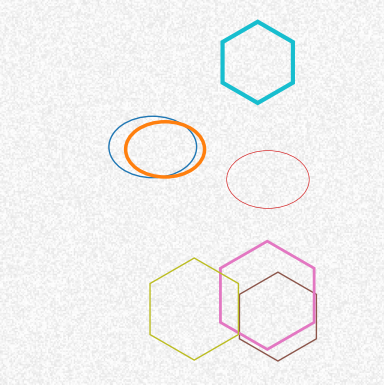[{"shape": "oval", "thickness": 1, "radius": 0.57, "center": [0.397, 0.618]}, {"shape": "oval", "thickness": 2.5, "radius": 0.51, "center": [0.429, 0.612]}, {"shape": "oval", "thickness": 0.5, "radius": 0.54, "center": [0.696, 0.534]}, {"shape": "hexagon", "thickness": 1, "radius": 0.58, "center": [0.722, 0.178]}, {"shape": "hexagon", "thickness": 2, "radius": 0.7, "center": [0.694, 0.233]}, {"shape": "hexagon", "thickness": 1, "radius": 0.66, "center": [0.504, 0.197]}, {"shape": "hexagon", "thickness": 3, "radius": 0.53, "center": [0.669, 0.838]}]